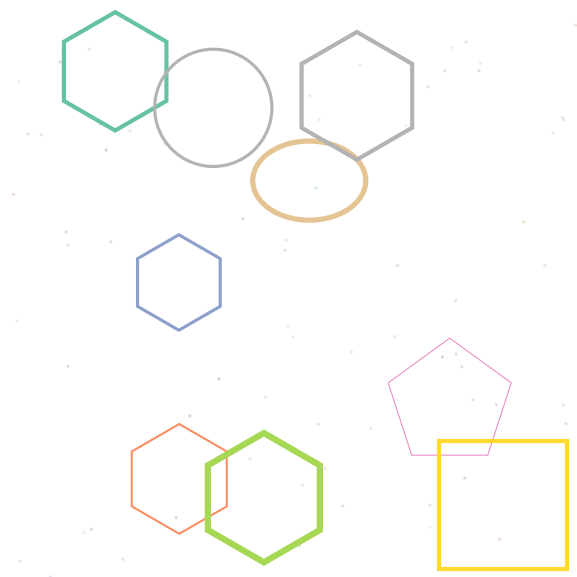[{"shape": "hexagon", "thickness": 2, "radius": 0.51, "center": [0.199, 0.876]}, {"shape": "hexagon", "thickness": 1, "radius": 0.48, "center": [0.31, 0.17]}, {"shape": "hexagon", "thickness": 1.5, "radius": 0.41, "center": [0.31, 0.51]}, {"shape": "pentagon", "thickness": 0.5, "radius": 0.56, "center": [0.779, 0.302]}, {"shape": "hexagon", "thickness": 3, "radius": 0.56, "center": [0.457, 0.137]}, {"shape": "square", "thickness": 2, "radius": 0.55, "center": [0.871, 0.125]}, {"shape": "oval", "thickness": 2.5, "radius": 0.49, "center": [0.535, 0.686]}, {"shape": "circle", "thickness": 1.5, "radius": 0.51, "center": [0.369, 0.812]}, {"shape": "hexagon", "thickness": 2, "radius": 0.55, "center": [0.618, 0.833]}]